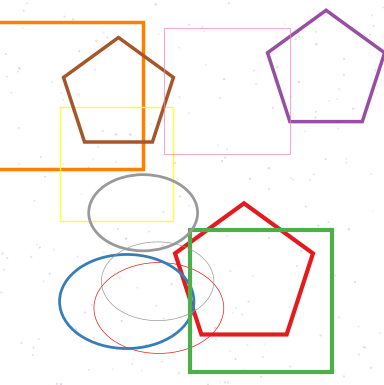[{"shape": "oval", "thickness": 0.5, "radius": 0.84, "center": [0.413, 0.2]}, {"shape": "pentagon", "thickness": 3, "radius": 0.94, "center": [0.634, 0.284]}, {"shape": "oval", "thickness": 2, "radius": 0.87, "center": [0.329, 0.217]}, {"shape": "square", "thickness": 3, "radius": 0.92, "center": [0.678, 0.219]}, {"shape": "pentagon", "thickness": 2.5, "radius": 0.8, "center": [0.847, 0.813]}, {"shape": "square", "thickness": 2.5, "radius": 0.96, "center": [0.179, 0.752]}, {"shape": "square", "thickness": 1, "radius": 0.74, "center": [0.303, 0.574]}, {"shape": "pentagon", "thickness": 2.5, "radius": 0.75, "center": [0.308, 0.753]}, {"shape": "square", "thickness": 0.5, "radius": 0.82, "center": [0.589, 0.763]}, {"shape": "oval", "thickness": 2, "radius": 0.71, "center": [0.372, 0.447]}, {"shape": "oval", "thickness": 0.5, "radius": 0.73, "center": [0.409, 0.269]}]